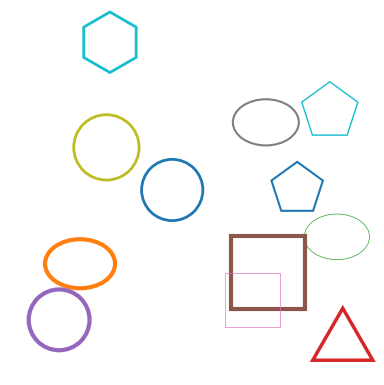[{"shape": "pentagon", "thickness": 1.5, "radius": 0.35, "center": [0.772, 0.509]}, {"shape": "circle", "thickness": 2, "radius": 0.4, "center": [0.447, 0.507]}, {"shape": "oval", "thickness": 3, "radius": 0.45, "center": [0.208, 0.315]}, {"shape": "oval", "thickness": 0.5, "radius": 0.42, "center": [0.875, 0.385]}, {"shape": "triangle", "thickness": 2.5, "radius": 0.45, "center": [0.89, 0.109]}, {"shape": "circle", "thickness": 3, "radius": 0.39, "center": [0.154, 0.169]}, {"shape": "square", "thickness": 3, "radius": 0.48, "center": [0.696, 0.293]}, {"shape": "square", "thickness": 0.5, "radius": 0.36, "center": [0.656, 0.221]}, {"shape": "oval", "thickness": 1.5, "radius": 0.43, "center": [0.691, 0.682]}, {"shape": "circle", "thickness": 2, "radius": 0.42, "center": [0.276, 0.617]}, {"shape": "pentagon", "thickness": 1, "radius": 0.38, "center": [0.857, 0.711]}, {"shape": "hexagon", "thickness": 2, "radius": 0.39, "center": [0.286, 0.89]}]